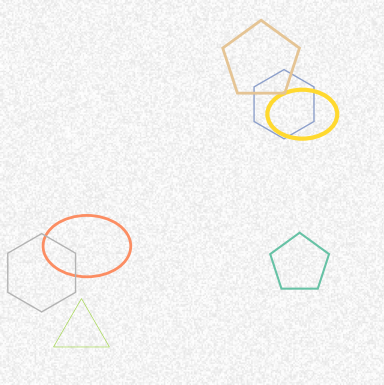[{"shape": "pentagon", "thickness": 1.5, "radius": 0.4, "center": [0.778, 0.315]}, {"shape": "oval", "thickness": 2, "radius": 0.57, "center": [0.226, 0.361]}, {"shape": "hexagon", "thickness": 1, "radius": 0.45, "center": [0.738, 0.729]}, {"shape": "triangle", "thickness": 0.5, "radius": 0.42, "center": [0.212, 0.141]}, {"shape": "oval", "thickness": 3, "radius": 0.45, "center": [0.785, 0.703]}, {"shape": "pentagon", "thickness": 2, "radius": 0.52, "center": [0.678, 0.843]}, {"shape": "hexagon", "thickness": 1, "radius": 0.51, "center": [0.108, 0.292]}]